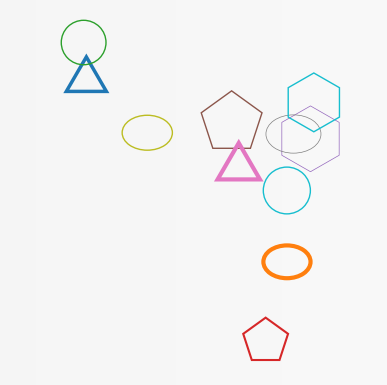[{"shape": "triangle", "thickness": 2.5, "radius": 0.3, "center": [0.223, 0.792]}, {"shape": "oval", "thickness": 3, "radius": 0.3, "center": [0.741, 0.32]}, {"shape": "circle", "thickness": 1, "radius": 0.29, "center": [0.216, 0.89]}, {"shape": "pentagon", "thickness": 1.5, "radius": 0.3, "center": [0.686, 0.114]}, {"shape": "hexagon", "thickness": 0.5, "radius": 0.43, "center": [0.801, 0.639]}, {"shape": "pentagon", "thickness": 1, "radius": 0.41, "center": [0.598, 0.682]}, {"shape": "triangle", "thickness": 3, "radius": 0.32, "center": [0.616, 0.566]}, {"shape": "oval", "thickness": 0.5, "radius": 0.36, "center": [0.757, 0.652]}, {"shape": "oval", "thickness": 1, "radius": 0.32, "center": [0.38, 0.655]}, {"shape": "hexagon", "thickness": 1, "radius": 0.38, "center": [0.81, 0.734]}, {"shape": "circle", "thickness": 1, "radius": 0.3, "center": [0.74, 0.505]}]